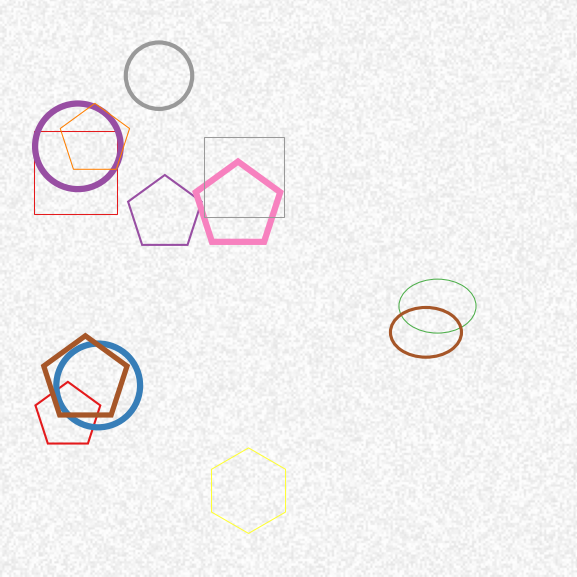[{"shape": "square", "thickness": 0.5, "radius": 0.36, "center": [0.131, 0.701]}, {"shape": "pentagon", "thickness": 1, "radius": 0.3, "center": [0.118, 0.279]}, {"shape": "circle", "thickness": 3, "radius": 0.36, "center": [0.17, 0.332]}, {"shape": "oval", "thickness": 0.5, "radius": 0.33, "center": [0.758, 0.469]}, {"shape": "circle", "thickness": 3, "radius": 0.37, "center": [0.135, 0.746]}, {"shape": "pentagon", "thickness": 1, "radius": 0.33, "center": [0.285, 0.629]}, {"shape": "pentagon", "thickness": 0.5, "radius": 0.32, "center": [0.164, 0.757]}, {"shape": "hexagon", "thickness": 0.5, "radius": 0.37, "center": [0.43, 0.15]}, {"shape": "pentagon", "thickness": 2.5, "radius": 0.38, "center": [0.148, 0.342]}, {"shape": "oval", "thickness": 1.5, "radius": 0.31, "center": [0.738, 0.424]}, {"shape": "pentagon", "thickness": 3, "radius": 0.38, "center": [0.412, 0.643]}, {"shape": "square", "thickness": 0.5, "radius": 0.35, "center": [0.423, 0.692]}, {"shape": "circle", "thickness": 2, "radius": 0.29, "center": [0.275, 0.868]}]